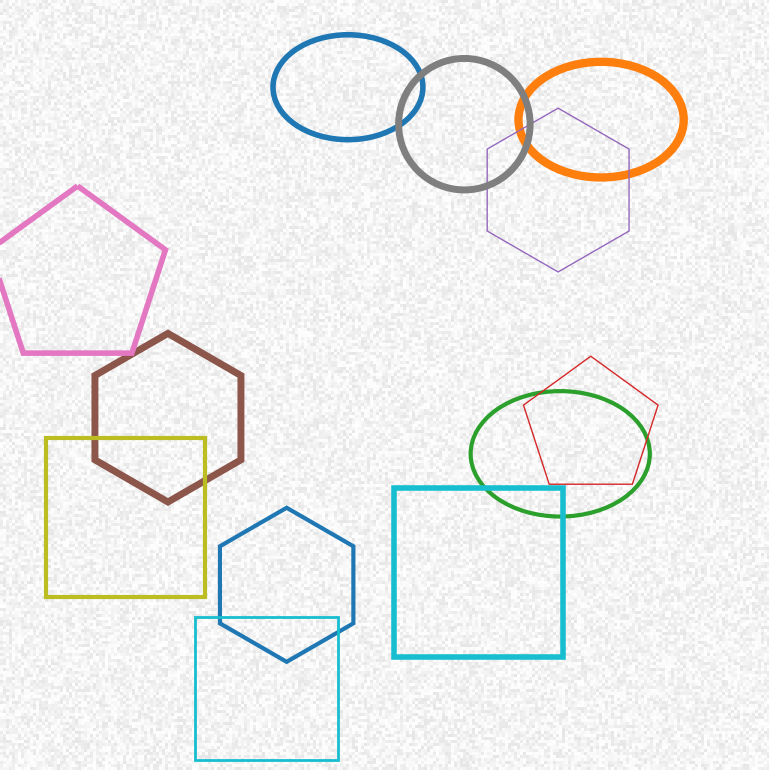[{"shape": "oval", "thickness": 2, "radius": 0.49, "center": [0.452, 0.887]}, {"shape": "hexagon", "thickness": 1.5, "radius": 0.5, "center": [0.372, 0.241]}, {"shape": "oval", "thickness": 3, "radius": 0.54, "center": [0.781, 0.845]}, {"shape": "oval", "thickness": 1.5, "radius": 0.58, "center": [0.728, 0.411]}, {"shape": "pentagon", "thickness": 0.5, "radius": 0.46, "center": [0.767, 0.445]}, {"shape": "hexagon", "thickness": 0.5, "radius": 0.53, "center": [0.725, 0.753]}, {"shape": "hexagon", "thickness": 2.5, "radius": 0.55, "center": [0.218, 0.458]}, {"shape": "pentagon", "thickness": 2, "radius": 0.6, "center": [0.101, 0.638]}, {"shape": "circle", "thickness": 2.5, "radius": 0.43, "center": [0.603, 0.839]}, {"shape": "square", "thickness": 1.5, "radius": 0.52, "center": [0.163, 0.328]}, {"shape": "square", "thickness": 2, "radius": 0.55, "center": [0.622, 0.257]}, {"shape": "square", "thickness": 1, "radius": 0.47, "center": [0.346, 0.105]}]